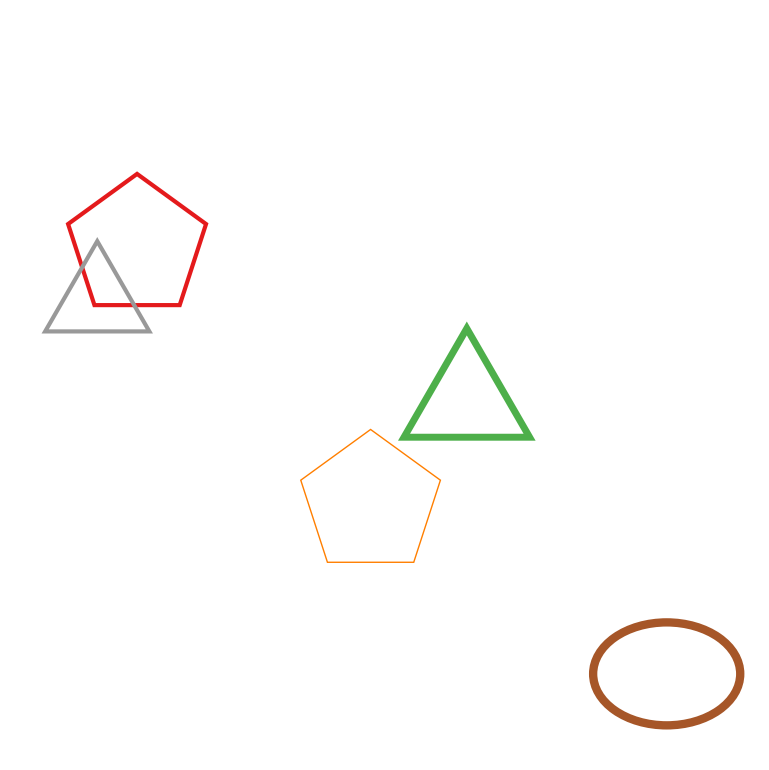[{"shape": "pentagon", "thickness": 1.5, "radius": 0.47, "center": [0.178, 0.68]}, {"shape": "triangle", "thickness": 2.5, "radius": 0.47, "center": [0.606, 0.479]}, {"shape": "pentagon", "thickness": 0.5, "radius": 0.48, "center": [0.481, 0.347]}, {"shape": "oval", "thickness": 3, "radius": 0.48, "center": [0.866, 0.125]}, {"shape": "triangle", "thickness": 1.5, "radius": 0.39, "center": [0.126, 0.609]}]